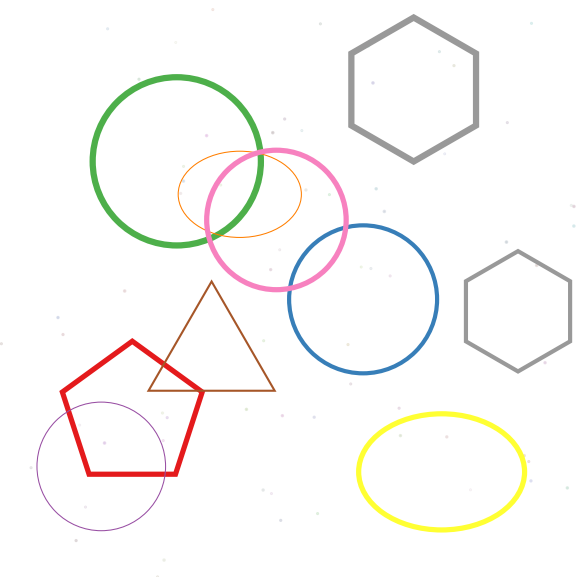[{"shape": "pentagon", "thickness": 2.5, "radius": 0.64, "center": [0.229, 0.281]}, {"shape": "circle", "thickness": 2, "radius": 0.64, "center": [0.629, 0.481]}, {"shape": "circle", "thickness": 3, "radius": 0.73, "center": [0.306, 0.72]}, {"shape": "circle", "thickness": 0.5, "radius": 0.56, "center": [0.175, 0.192]}, {"shape": "oval", "thickness": 0.5, "radius": 0.53, "center": [0.415, 0.663]}, {"shape": "oval", "thickness": 2.5, "radius": 0.72, "center": [0.765, 0.182]}, {"shape": "triangle", "thickness": 1, "radius": 0.63, "center": [0.366, 0.386]}, {"shape": "circle", "thickness": 2.5, "radius": 0.6, "center": [0.479, 0.618]}, {"shape": "hexagon", "thickness": 3, "radius": 0.62, "center": [0.716, 0.844]}, {"shape": "hexagon", "thickness": 2, "radius": 0.52, "center": [0.897, 0.46]}]